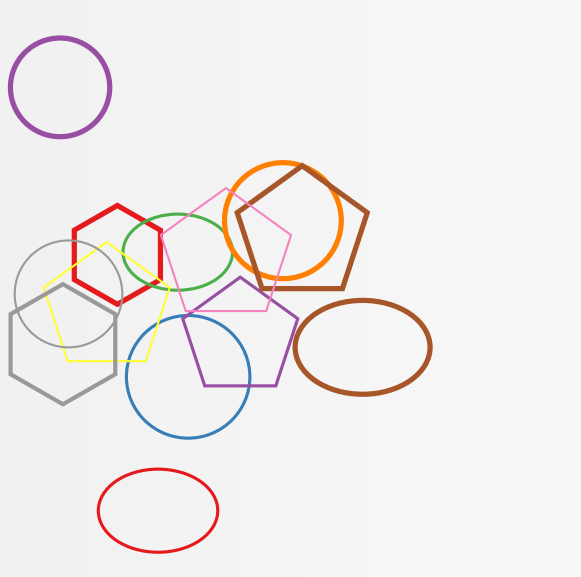[{"shape": "oval", "thickness": 1.5, "radius": 0.51, "center": [0.272, 0.115]}, {"shape": "hexagon", "thickness": 2.5, "radius": 0.43, "center": [0.202, 0.558]}, {"shape": "circle", "thickness": 1.5, "radius": 0.53, "center": [0.324, 0.347]}, {"shape": "oval", "thickness": 1.5, "radius": 0.47, "center": [0.306, 0.562]}, {"shape": "circle", "thickness": 2.5, "radius": 0.43, "center": [0.103, 0.848]}, {"shape": "pentagon", "thickness": 1.5, "radius": 0.52, "center": [0.413, 0.415]}, {"shape": "circle", "thickness": 2.5, "radius": 0.5, "center": [0.487, 0.617]}, {"shape": "pentagon", "thickness": 1, "radius": 0.57, "center": [0.184, 0.466]}, {"shape": "pentagon", "thickness": 2.5, "radius": 0.59, "center": [0.52, 0.595]}, {"shape": "oval", "thickness": 2.5, "radius": 0.58, "center": [0.624, 0.398]}, {"shape": "pentagon", "thickness": 1, "radius": 0.59, "center": [0.389, 0.556]}, {"shape": "hexagon", "thickness": 2, "radius": 0.52, "center": [0.108, 0.403]}, {"shape": "circle", "thickness": 1, "radius": 0.46, "center": [0.118, 0.49]}]